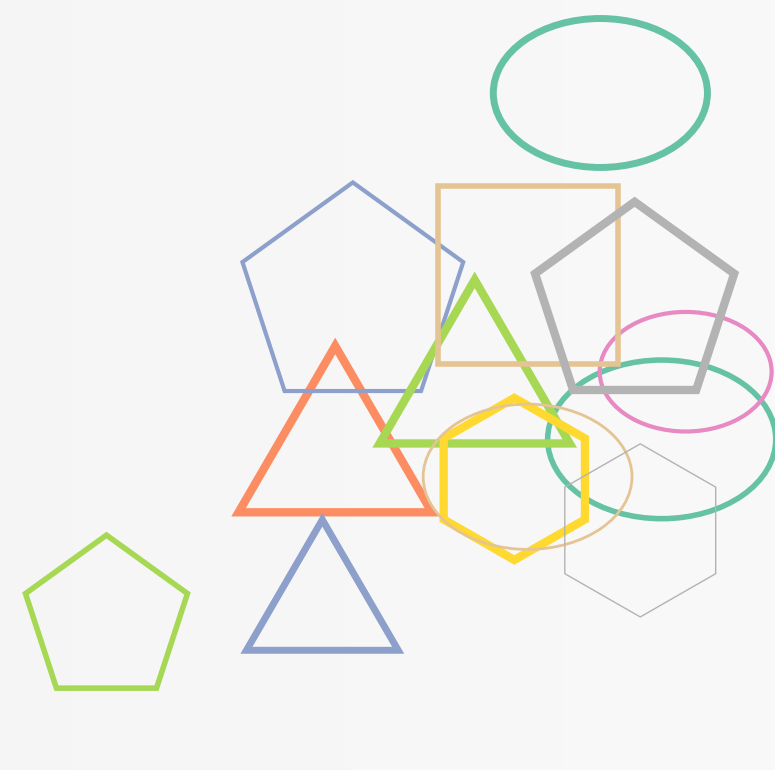[{"shape": "oval", "thickness": 2, "radius": 0.74, "center": [0.854, 0.429]}, {"shape": "oval", "thickness": 2.5, "radius": 0.69, "center": [0.775, 0.879]}, {"shape": "triangle", "thickness": 3, "radius": 0.72, "center": [0.433, 0.407]}, {"shape": "pentagon", "thickness": 1.5, "radius": 0.75, "center": [0.455, 0.613]}, {"shape": "triangle", "thickness": 2.5, "radius": 0.57, "center": [0.416, 0.212]}, {"shape": "oval", "thickness": 1.5, "radius": 0.55, "center": [0.885, 0.517]}, {"shape": "pentagon", "thickness": 2, "radius": 0.55, "center": [0.137, 0.195]}, {"shape": "triangle", "thickness": 3, "radius": 0.71, "center": [0.613, 0.495]}, {"shape": "hexagon", "thickness": 3, "radius": 0.53, "center": [0.664, 0.378]}, {"shape": "oval", "thickness": 1, "radius": 0.67, "center": [0.681, 0.381]}, {"shape": "square", "thickness": 2, "radius": 0.58, "center": [0.681, 0.643]}, {"shape": "pentagon", "thickness": 3, "radius": 0.68, "center": [0.819, 0.603]}, {"shape": "hexagon", "thickness": 0.5, "radius": 0.56, "center": [0.826, 0.311]}]